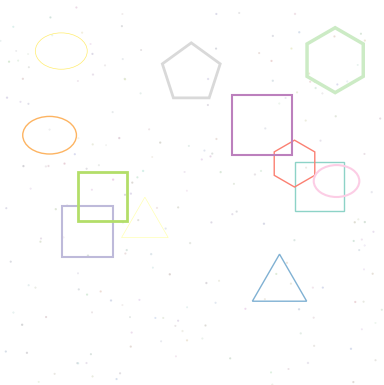[{"shape": "square", "thickness": 1, "radius": 0.32, "center": [0.83, 0.516]}, {"shape": "triangle", "thickness": 0.5, "radius": 0.35, "center": [0.376, 0.418]}, {"shape": "square", "thickness": 1.5, "radius": 0.33, "center": [0.227, 0.4]}, {"shape": "hexagon", "thickness": 1, "radius": 0.3, "center": [0.765, 0.575]}, {"shape": "triangle", "thickness": 1, "radius": 0.41, "center": [0.726, 0.258]}, {"shape": "oval", "thickness": 1, "radius": 0.35, "center": [0.129, 0.649]}, {"shape": "square", "thickness": 2, "radius": 0.32, "center": [0.267, 0.49]}, {"shape": "oval", "thickness": 1.5, "radius": 0.3, "center": [0.874, 0.53]}, {"shape": "pentagon", "thickness": 2, "radius": 0.4, "center": [0.497, 0.81]}, {"shape": "square", "thickness": 1.5, "radius": 0.39, "center": [0.681, 0.675]}, {"shape": "hexagon", "thickness": 2.5, "radius": 0.42, "center": [0.871, 0.844]}, {"shape": "oval", "thickness": 0.5, "radius": 0.34, "center": [0.159, 0.867]}]